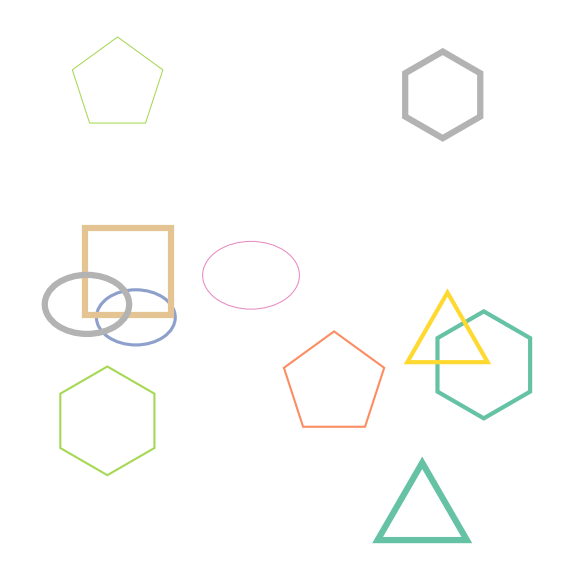[{"shape": "triangle", "thickness": 3, "radius": 0.45, "center": [0.731, 0.109]}, {"shape": "hexagon", "thickness": 2, "radius": 0.46, "center": [0.838, 0.367]}, {"shape": "pentagon", "thickness": 1, "radius": 0.46, "center": [0.578, 0.334]}, {"shape": "oval", "thickness": 1.5, "radius": 0.34, "center": [0.235, 0.45]}, {"shape": "oval", "thickness": 0.5, "radius": 0.42, "center": [0.435, 0.522]}, {"shape": "hexagon", "thickness": 1, "radius": 0.47, "center": [0.186, 0.27]}, {"shape": "pentagon", "thickness": 0.5, "radius": 0.41, "center": [0.204, 0.853]}, {"shape": "triangle", "thickness": 2, "radius": 0.4, "center": [0.775, 0.412]}, {"shape": "square", "thickness": 3, "radius": 0.38, "center": [0.222, 0.529]}, {"shape": "oval", "thickness": 3, "radius": 0.37, "center": [0.151, 0.472]}, {"shape": "hexagon", "thickness": 3, "radius": 0.38, "center": [0.767, 0.835]}]